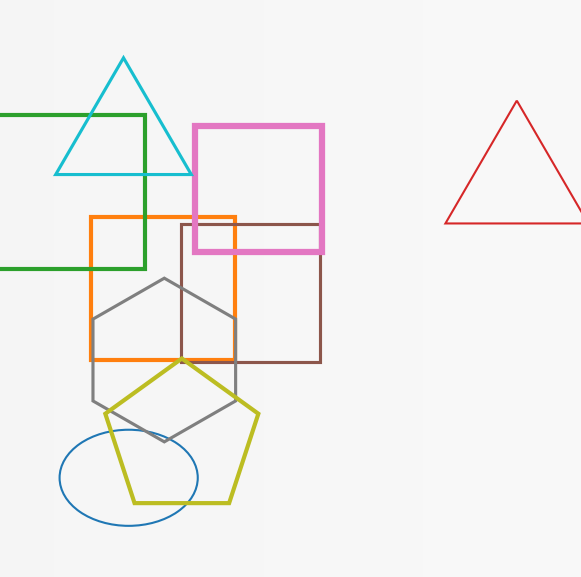[{"shape": "oval", "thickness": 1, "radius": 0.59, "center": [0.221, 0.172]}, {"shape": "square", "thickness": 2, "radius": 0.62, "center": [0.28, 0.5]}, {"shape": "square", "thickness": 2, "radius": 0.67, "center": [0.116, 0.666]}, {"shape": "triangle", "thickness": 1, "radius": 0.71, "center": [0.889, 0.683]}, {"shape": "square", "thickness": 1.5, "radius": 0.6, "center": [0.431, 0.492]}, {"shape": "square", "thickness": 3, "radius": 0.54, "center": [0.444, 0.671]}, {"shape": "hexagon", "thickness": 1.5, "radius": 0.71, "center": [0.283, 0.376]}, {"shape": "pentagon", "thickness": 2, "radius": 0.69, "center": [0.313, 0.24]}, {"shape": "triangle", "thickness": 1.5, "radius": 0.67, "center": [0.212, 0.764]}]